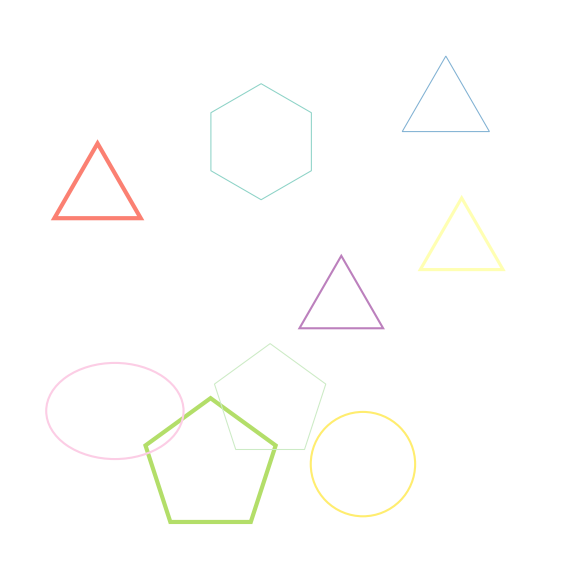[{"shape": "hexagon", "thickness": 0.5, "radius": 0.5, "center": [0.452, 0.754]}, {"shape": "triangle", "thickness": 1.5, "radius": 0.41, "center": [0.799, 0.574]}, {"shape": "triangle", "thickness": 2, "radius": 0.43, "center": [0.169, 0.664]}, {"shape": "triangle", "thickness": 0.5, "radius": 0.44, "center": [0.772, 0.815]}, {"shape": "pentagon", "thickness": 2, "radius": 0.59, "center": [0.365, 0.191]}, {"shape": "oval", "thickness": 1, "radius": 0.59, "center": [0.199, 0.287]}, {"shape": "triangle", "thickness": 1, "radius": 0.42, "center": [0.591, 0.473]}, {"shape": "pentagon", "thickness": 0.5, "radius": 0.51, "center": [0.468, 0.303]}, {"shape": "circle", "thickness": 1, "radius": 0.45, "center": [0.628, 0.195]}]